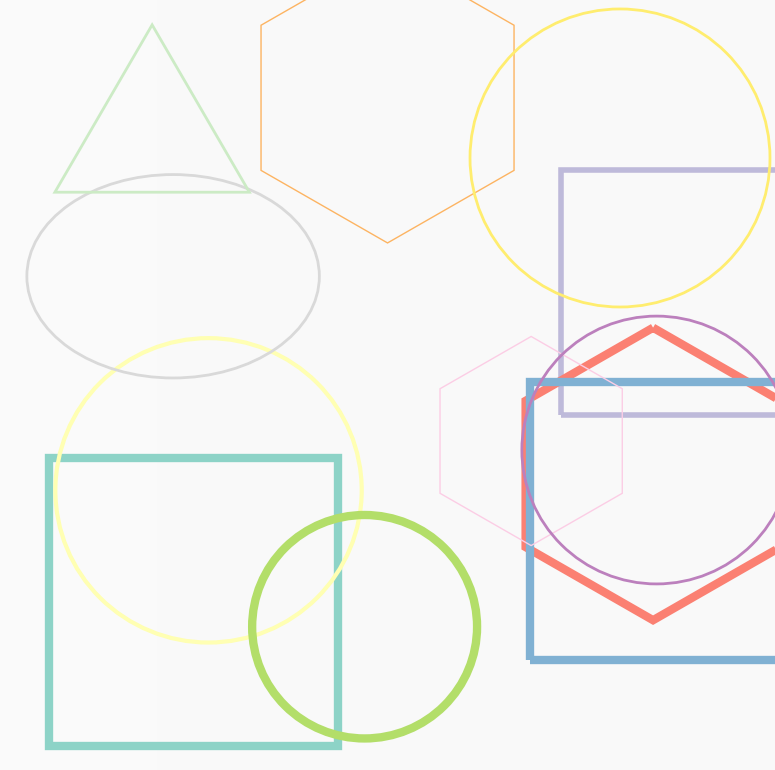[{"shape": "square", "thickness": 3, "radius": 0.93, "center": [0.25, 0.218]}, {"shape": "circle", "thickness": 1.5, "radius": 0.99, "center": [0.269, 0.363]}, {"shape": "square", "thickness": 2, "radius": 0.8, "center": [0.884, 0.621]}, {"shape": "hexagon", "thickness": 3, "radius": 0.95, "center": [0.843, 0.384]}, {"shape": "square", "thickness": 3, "radius": 0.9, "center": [0.865, 0.323]}, {"shape": "hexagon", "thickness": 0.5, "radius": 0.94, "center": [0.5, 0.873]}, {"shape": "circle", "thickness": 3, "radius": 0.73, "center": [0.47, 0.186]}, {"shape": "hexagon", "thickness": 0.5, "radius": 0.68, "center": [0.685, 0.427]}, {"shape": "oval", "thickness": 1, "radius": 0.94, "center": [0.223, 0.641]}, {"shape": "circle", "thickness": 1, "radius": 0.87, "center": [0.847, 0.416]}, {"shape": "triangle", "thickness": 1, "radius": 0.72, "center": [0.196, 0.823]}, {"shape": "circle", "thickness": 1, "radius": 0.97, "center": [0.8, 0.795]}]